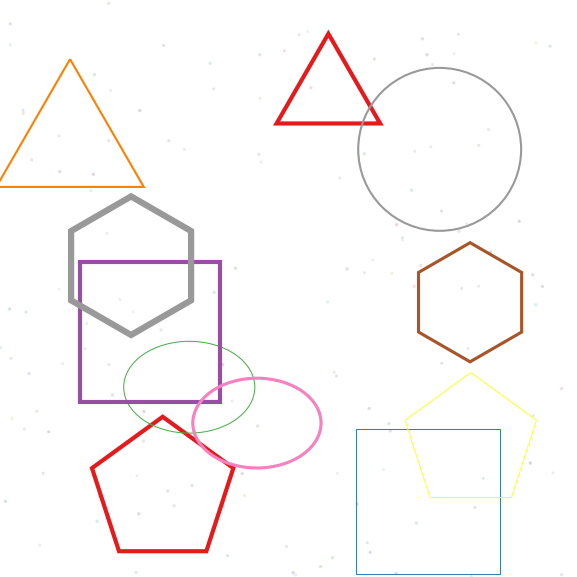[{"shape": "triangle", "thickness": 2, "radius": 0.52, "center": [0.569, 0.837]}, {"shape": "pentagon", "thickness": 2, "radius": 0.64, "center": [0.282, 0.149]}, {"shape": "square", "thickness": 0.5, "radius": 0.62, "center": [0.741, 0.131]}, {"shape": "oval", "thickness": 0.5, "radius": 0.57, "center": [0.328, 0.329]}, {"shape": "square", "thickness": 2, "radius": 0.61, "center": [0.26, 0.424]}, {"shape": "triangle", "thickness": 1, "radius": 0.74, "center": [0.121, 0.749]}, {"shape": "pentagon", "thickness": 0.5, "radius": 0.6, "center": [0.815, 0.234]}, {"shape": "hexagon", "thickness": 1.5, "radius": 0.52, "center": [0.814, 0.476]}, {"shape": "oval", "thickness": 1.5, "radius": 0.56, "center": [0.445, 0.267]}, {"shape": "hexagon", "thickness": 3, "radius": 0.6, "center": [0.227, 0.539]}, {"shape": "circle", "thickness": 1, "radius": 0.71, "center": [0.761, 0.741]}]